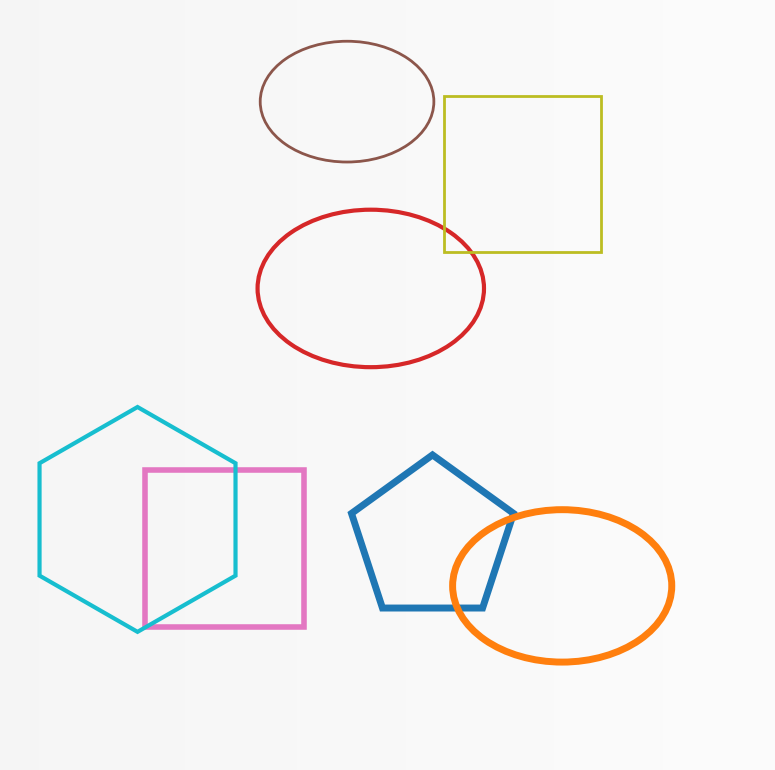[{"shape": "pentagon", "thickness": 2.5, "radius": 0.55, "center": [0.558, 0.299]}, {"shape": "oval", "thickness": 2.5, "radius": 0.71, "center": [0.725, 0.239]}, {"shape": "oval", "thickness": 1.5, "radius": 0.73, "center": [0.478, 0.625]}, {"shape": "oval", "thickness": 1, "radius": 0.56, "center": [0.448, 0.868]}, {"shape": "square", "thickness": 2, "radius": 0.51, "center": [0.29, 0.288]}, {"shape": "square", "thickness": 1, "radius": 0.51, "center": [0.674, 0.774]}, {"shape": "hexagon", "thickness": 1.5, "radius": 0.73, "center": [0.177, 0.325]}]